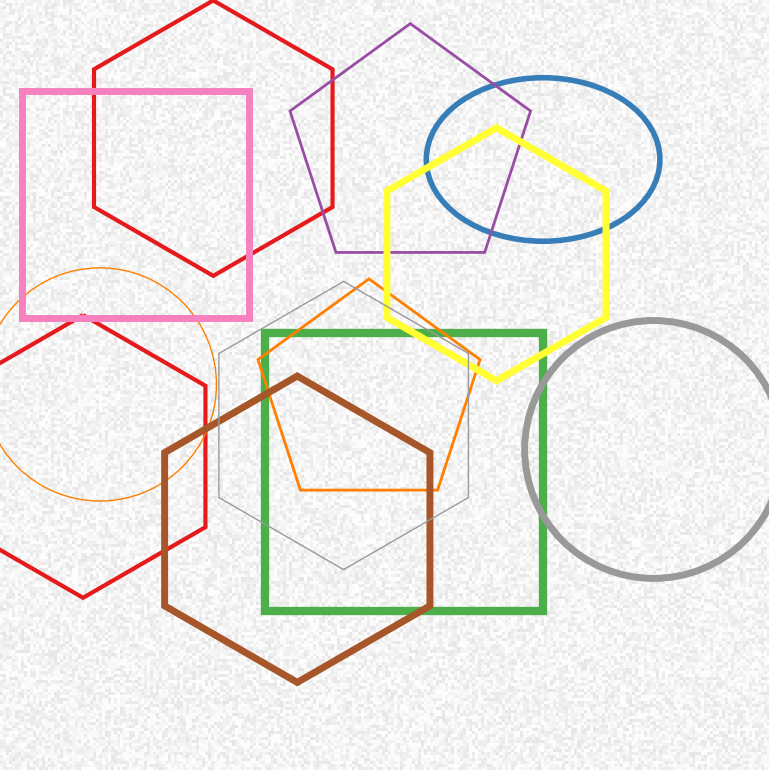[{"shape": "hexagon", "thickness": 1.5, "radius": 0.92, "center": [0.108, 0.407]}, {"shape": "hexagon", "thickness": 1.5, "radius": 0.89, "center": [0.277, 0.821]}, {"shape": "oval", "thickness": 2, "radius": 0.76, "center": [0.705, 0.793]}, {"shape": "square", "thickness": 3, "radius": 0.9, "center": [0.524, 0.387]}, {"shape": "pentagon", "thickness": 1, "radius": 0.82, "center": [0.533, 0.805]}, {"shape": "pentagon", "thickness": 1, "radius": 0.76, "center": [0.479, 0.486]}, {"shape": "circle", "thickness": 0.5, "radius": 0.76, "center": [0.13, 0.501]}, {"shape": "hexagon", "thickness": 2.5, "radius": 0.82, "center": [0.645, 0.67]}, {"shape": "hexagon", "thickness": 2.5, "radius": 0.99, "center": [0.386, 0.313]}, {"shape": "square", "thickness": 2.5, "radius": 0.74, "center": [0.176, 0.734]}, {"shape": "hexagon", "thickness": 0.5, "radius": 0.94, "center": [0.446, 0.447]}, {"shape": "circle", "thickness": 2.5, "radius": 0.84, "center": [0.849, 0.416]}]